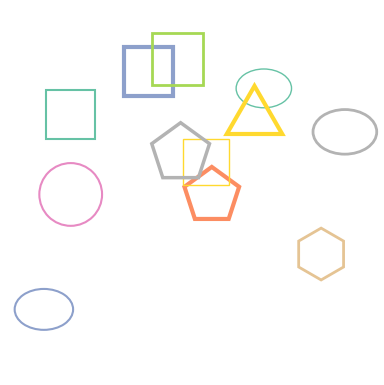[{"shape": "square", "thickness": 1.5, "radius": 0.32, "center": [0.183, 0.702]}, {"shape": "oval", "thickness": 1, "radius": 0.36, "center": [0.685, 0.77]}, {"shape": "pentagon", "thickness": 3, "radius": 0.37, "center": [0.55, 0.492]}, {"shape": "oval", "thickness": 1.5, "radius": 0.38, "center": [0.114, 0.196]}, {"shape": "square", "thickness": 3, "radius": 0.32, "center": [0.386, 0.814]}, {"shape": "circle", "thickness": 1.5, "radius": 0.41, "center": [0.184, 0.495]}, {"shape": "square", "thickness": 2, "radius": 0.33, "center": [0.461, 0.847]}, {"shape": "triangle", "thickness": 3, "radius": 0.42, "center": [0.661, 0.694]}, {"shape": "square", "thickness": 1, "radius": 0.3, "center": [0.535, 0.578]}, {"shape": "hexagon", "thickness": 2, "radius": 0.34, "center": [0.834, 0.34]}, {"shape": "oval", "thickness": 2, "radius": 0.41, "center": [0.896, 0.658]}, {"shape": "pentagon", "thickness": 2.5, "radius": 0.39, "center": [0.469, 0.602]}]